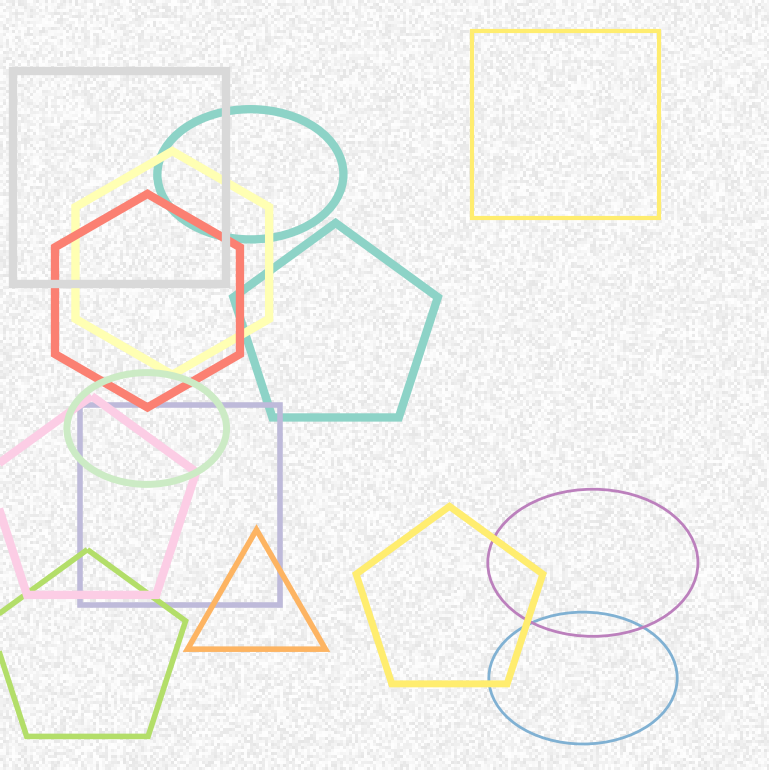[{"shape": "pentagon", "thickness": 3, "radius": 0.7, "center": [0.436, 0.571]}, {"shape": "oval", "thickness": 3, "radius": 0.6, "center": [0.325, 0.774]}, {"shape": "hexagon", "thickness": 3, "radius": 0.73, "center": [0.224, 0.659]}, {"shape": "square", "thickness": 2, "radius": 0.65, "center": [0.234, 0.345]}, {"shape": "hexagon", "thickness": 3, "radius": 0.69, "center": [0.192, 0.61]}, {"shape": "oval", "thickness": 1, "radius": 0.61, "center": [0.757, 0.119]}, {"shape": "triangle", "thickness": 2, "radius": 0.52, "center": [0.333, 0.209]}, {"shape": "pentagon", "thickness": 2, "radius": 0.67, "center": [0.113, 0.152]}, {"shape": "pentagon", "thickness": 3, "radius": 0.71, "center": [0.119, 0.343]}, {"shape": "square", "thickness": 3, "radius": 0.69, "center": [0.155, 0.77]}, {"shape": "oval", "thickness": 1, "radius": 0.68, "center": [0.77, 0.269]}, {"shape": "oval", "thickness": 2.5, "radius": 0.52, "center": [0.191, 0.444]}, {"shape": "pentagon", "thickness": 2.5, "radius": 0.64, "center": [0.584, 0.215]}, {"shape": "square", "thickness": 1.5, "radius": 0.61, "center": [0.735, 0.838]}]